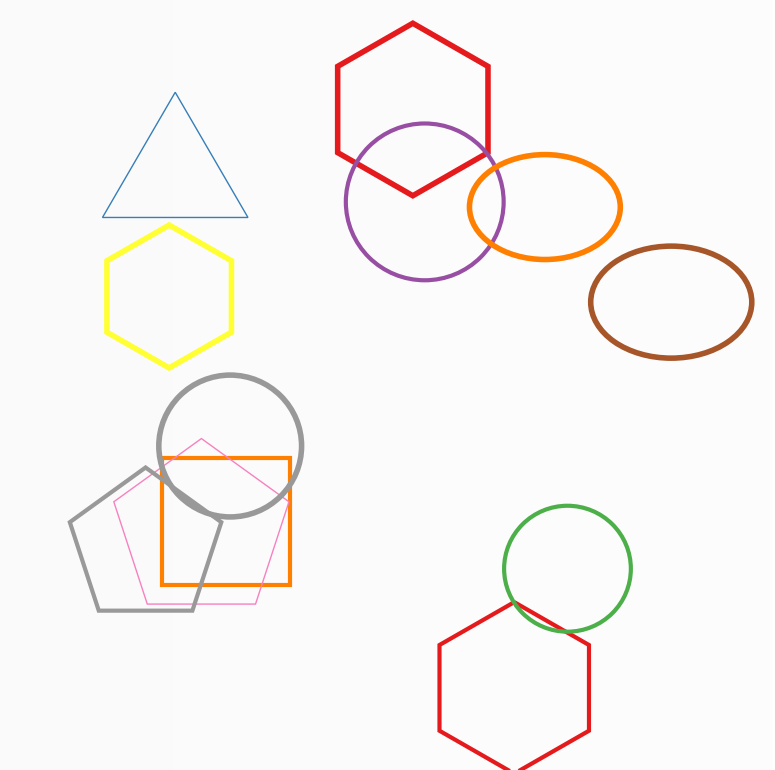[{"shape": "hexagon", "thickness": 1.5, "radius": 0.56, "center": [0.664, 0.107]}, {"shape": "hexagon", "thickness": 2, "radius": 0.56, "center": [0.533, 0.858]}, {"shape": "triangle", "thickness": 0.5, "radius": 0.54, "center": [0.226, 0.772]}, {"shape": "circle", "thickness": 1.5, "radius": 0.41, "center": [0.732, 0.261]}, {"shape": "circle", "thickness": 1.5, "radius": 0.51, "center": [0.548, 0.738]}, {"shape": "square", "thickness": 1.5, "radius": 0.41, "center": [0.292, 0.323]}, {"shape": "oval", "thickness": 2, "radius": 0.49, "center": [0.703, 0.731]}, {"shape": "hexagon", "thickness": 2, "radius": 0.46, "center": [0.218, 0.615]}, {"shape": "oval", "thickness": 2, "radius": 0.52, "center": [0.866, 0.608]}, {"shape": "pentagon", "thickness": 0.5, "radius": 0.59, "center": [0.26, 0.312]}, {"shape": "circle", "thickness": 2, "radius": 0.46, "center": [0.297, 0.421]}, {"shape": "pentagon", "thickness": 1.5, "radius": 0.51, "center": [0.188, 0.29]}]